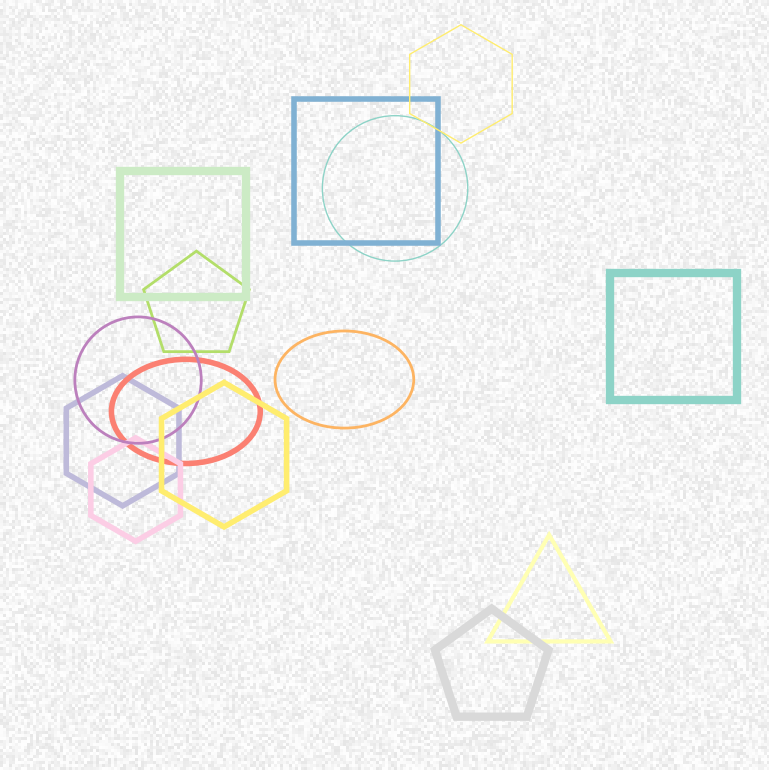[{"shape": "circle", "thickness": 0.5, "radius": 0.47, "center": [0.513, 0.755]}, {"shape": "square", "thickness": 3, "radius": 0.41, "center": [0.875, 0.563]}, {"shape": "triangle", "thickness": 1.5, "radius": 0.46, "center": [0.713, 0.213]}, {"shape": "hexagon", "thickness": 2, "radius": 0.42, "center": [0.159, 0.428]}, {"shape": "oval", "thickness": 2, "radius": 0.48, "center": [0.241, 0.466]}, {"shape": "square", "thickness": 2, "radius": 0.47, "center": [0.475, 0.778]}, {"shape": "oval", "thickness": 1, "radius": 0.45, "center": [0.447, 0.507]}, {"shape": "pentagon", "thickness": 1, "radius": 0.36, "center": [0.255, 0.602]}, {"shape": "hexagon", "thickness": 2, "radius": 0.34, "center": [0.176, 0.364]}, {"shape": "pentagon", "thickness": 3, "radius": 0.39, "center": [0.639, 0.132]}, {"shape": "circle", "thickness": 1, "radius": 0.41, "center": [0.179, 0.506]}, {"shape": "square", "thickness": 3, "radius": 0.41, "center": [0.238, 0.696]}, {"shape": "hexagon", "thickness": 0.5, "radius": 0.38, "center": [0.599, 0.891]}, {"shape": "hexagon", "thickness": 2, "radius": 0.47, "center": [0.291, 0.409]}]